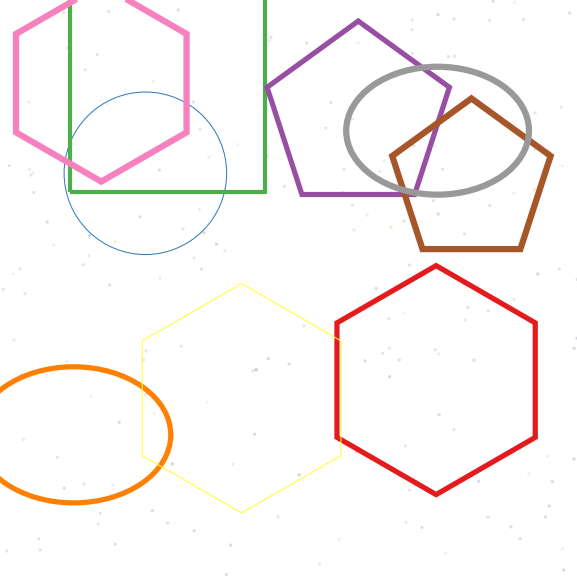[{"shape": "hexagon", "thickness": 2.5, "radius": 0.99, "center": [0.755, 0.341]}, {"shape": "circle", "thickness": 0.5, "radius": 0.7, "center": [0.252, 0.699]}, {"shape": "square", "thickness": 2, "radius": 0.84, "center": [0.289, 0.835]}, {"shape": "pentagon", "thickness": 2.5, "radius": 0.83, "center": [0.62, 0.797]}, {"shape": "oval", "thickness": 2.5, "radius": 0.84, "center": [0.127, 0.246]}, {"shape": "hexagon", "thickness": 0.5, "radius": 0.99, "center": [0.418, 0.31]}, {"shape": "pentagon", "thickness": 3, "radius": 0.72, "center": [0.816, 0.684]}, {"shape": "hexagon", "thickness": 3, "radius": 0.85, "center": [0.175, 0.855]}, {"shape": "oval", "thickness": 3, "radius": 0.79, "center": [0.758, 0.773]}]